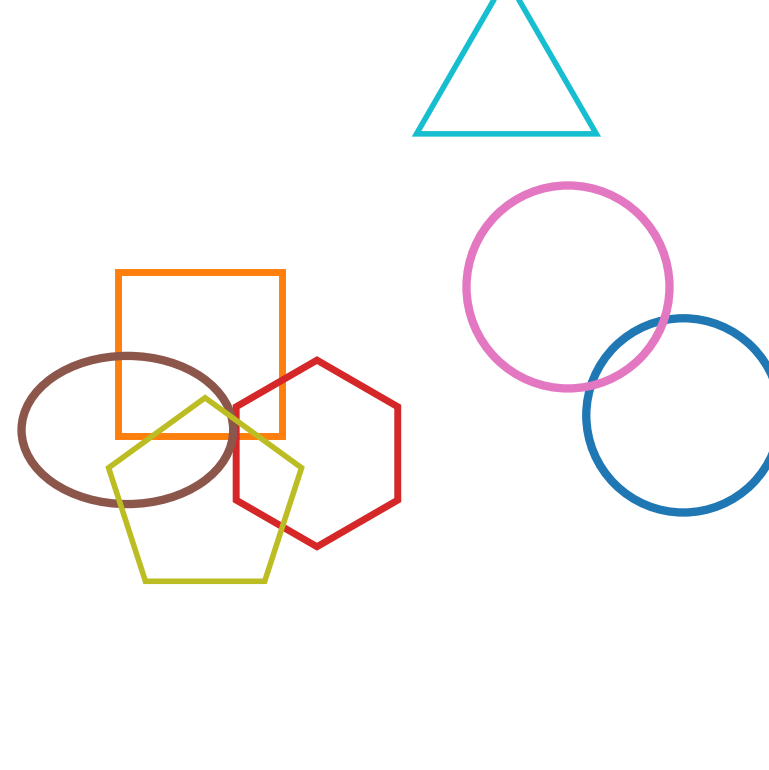[{"shape": "circle", "thickness": 3, "radius": 0.63, "center": [0.888, 0.461]}, {"shape": "square", "thickness": 2.5, "radius": 0.53, "center": [0.259, 0.541]}, {"shape": "hexagon", "thickness": 2.5, "radius": 0.61, "center": [0.412, 0.411]}, {"shape": "oval", "thickness": 3, "radius": 0.69, "center": [0.165, 0.442]}, {"shape": "circle", "thickness": 3, "radius": 0.66, "center": [0.738, 0.627]}, {"shape": "pentagon", "thickness": 2, "radius": 0.66, "center": [0.266, 0.352]}, {"shape": "triangle", "thickness": 2, "radius": 0.67, "center": [0.658, 0.894]}]